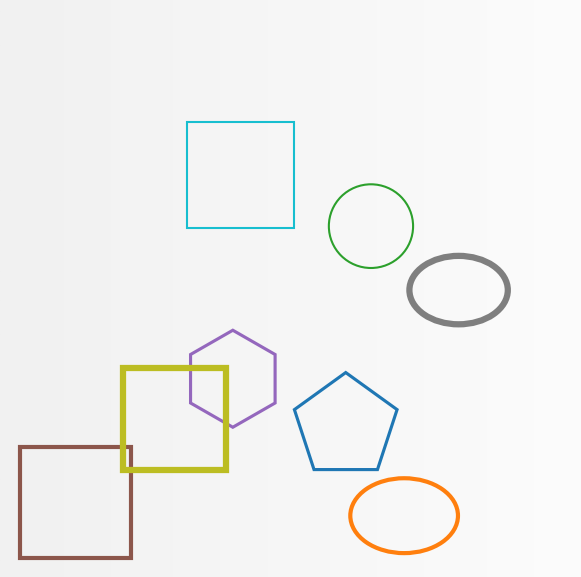[{"shape": "pentagon", "thickness": 1.5, "radius": 0.46, "center": [0.595, 0.261]}, {"shape": "oval", "thickness": 2, "radius": 0.46, "center": [0.695, 0.106]}, {"shape": "circle", "thickness": 1, "radius": 0.36, "center": [0.638, 0.608]}, {"shape": "hexagon", "thickness": 1.5, "radius": 0.42, "center": [0.401, 0.343]}, {"shape": "square", "thickness": 2, "radius": 0.48, "center": [0.13, 0.129]}, {"shape": "oval", "thickness": 3, "radius": 0.42, "center": [0.789, 0.497]}, {"shape": "square", "thickness": 3, "radius": 0.44, "center": [0.3, 0.274]}, {"shape": "square", "thickness": 1, "radius": 0.46, "center": [0.414, 0.696]}]